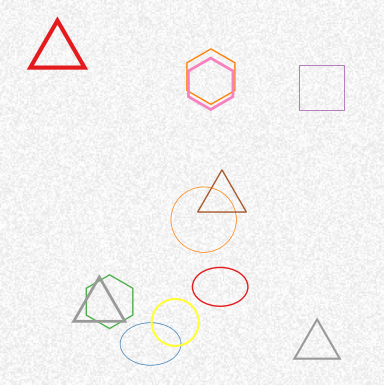[{"shape": "oval", "thickness": 1, "radius": 0.36, "center": [0.572, 0.255]}, {"shape": "triangle", "thickness": 3, "radius": 0.41, "center": [0.149, 0.865]}, {"shape": "oval", "thickness": 0.5, "radius": 0.39, "center": [0.391, 0.107]}, {"shape": "hexagon", "thickness": 1, "radius": 0.35, "center": [0.285, 0.216]}, {"shape": "square", "thickness": 0.5, "radius": 0.29, "center": [0.834, 0.772]}, {"shape": "hexagon", "thickness": 1, "radius": 0.36, "center": [0.548, 0.801]}, {"shape": "circle", "thickness": 0.5, "radius": 0.42, "center": [0.529, 0.429]}, {"shape": "circle", "thickness": 1.5, "radius": 0.3, "center": [0.455, 0.162]}, {"shape": "triangle", "thickness": 1, "radius": 0.37, "center": [0.577, 0.486]}, {"shape": "hexagon", "thickness": 2, "radius": 0.33, "center": [0.547, 0.782]}, {"shape": "triangle", "thickness": 2, "radius": 0.38, "center": [0.258, 0.204]}, {"shape": "triangle", "thickness": 1.5, "radius": 0.34, "center": [0.824, 0.102]}]